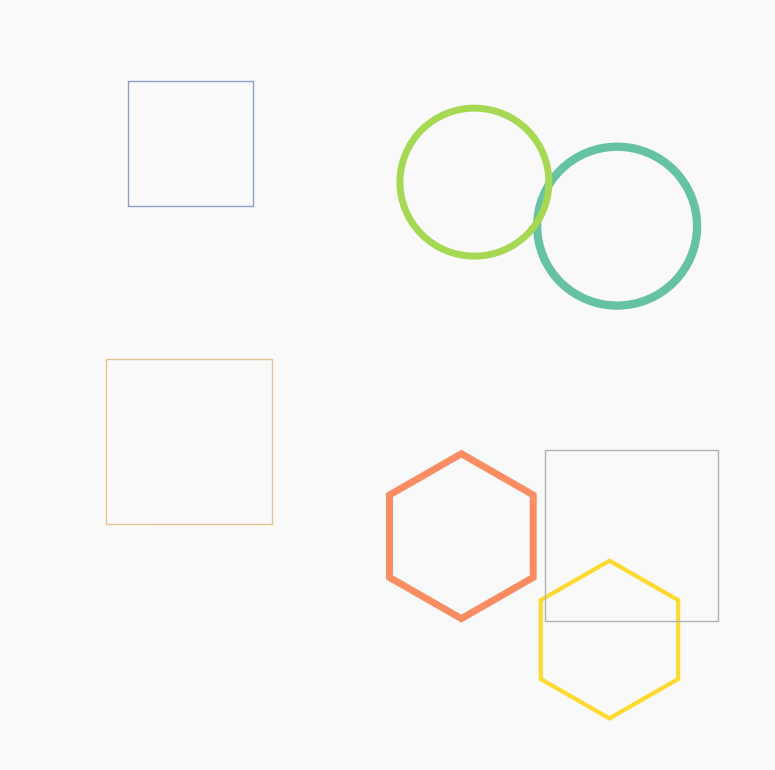[{"shape": "circle", "thickness": 3, "radius": 0.52, "center": [0.796, 0.706]}, {"shape": "hexagon", "thickness": 2.5, "radius": 0.54, "center": [0.595, 0.304]}, {"shape": "square", "thickness": 0.5, "radius": 0.41, "center": [0.246, 0.813]}, {"shape": "circle", "thickness": 2.5, "radius": 0.48, "center": [0.612, 0.763]}, {"shape": "hexagon", "thickness": 1.5, "radius": 0.51, "center": [0.786, 0.169]}, {"shape": "square", "thickness": 0.5, "radius": 0.53, "center": [0.244, 0.426]}, {"shape": "square", "thickness": 0.5, "radius": 0.56, "center": [0.815, 0.304]}]